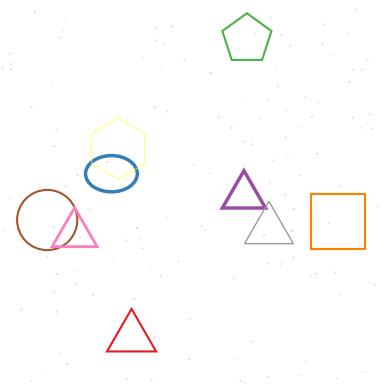[{"shape": "triangle", "thickness": 1.5, "radius": 0.37, "center": [0.342, 0.124]}, {"shape": "oval", "thickness": 2.5, "radius": 0.34, "center": [0.289, 0.549]}, {"shape": "pentagon", "thickness": 1.5, "radius": 0.34, "center": [0.641, 0.899]}, {"shape": "triangle", "thickness": 2.5, "radius": 0.32, "center": [0.634, 0.492]}, {"shape": "square", "thickness": 1.5, "radius": 0.35, "center": [0.878, 0.425]}, {"shape": "hexagon", "thickness": 0.5, "radius": 0.4, "center": [0.307, 0.614]}, {"shape": "circle", "thickness": 1.5, "radius": 0.39, "center": [0.123, 0.429]}, {"shape": "triangle", "thickness": 2, "radius": 0.34, "center": [0.194, 0.393]}, {"shape": "triangle", "thickness": 1, "radius": 0.37, "center": [0.699, 0.404]}]